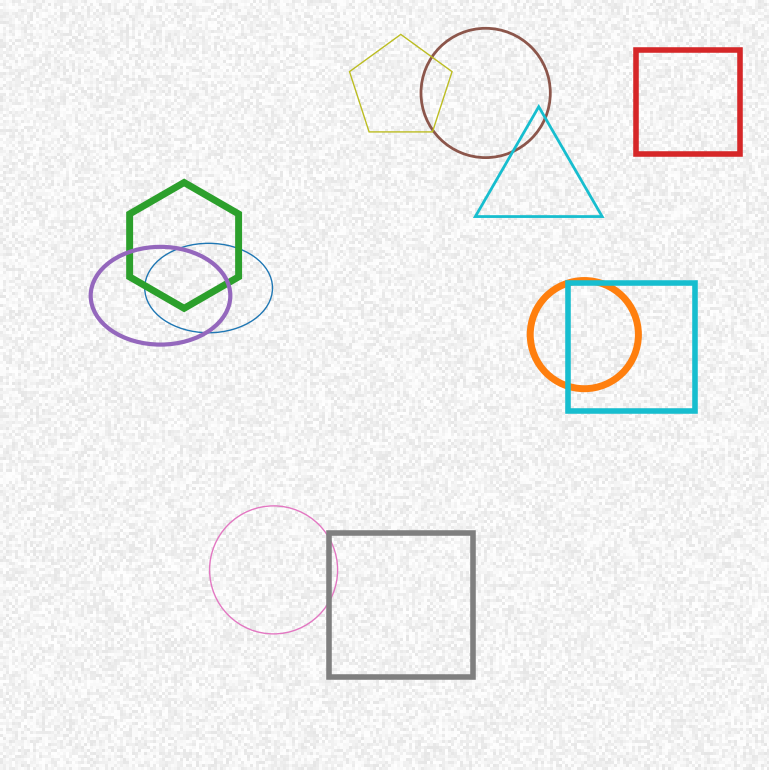[{"shape": "oval", "thickness": 0.5, "radius": 0.41, "center": [0.271, 0.626]}, {"shape": "circle", "thickness": 2.5, "radius": 0.35, "center": [0.759, 0.565]}, {"shape": "hexagon", "thickness": 2.5, "radius": 0.41, "center": [0.239, 0.681]}, {"shape": "square", "thickness": 2, "radius": 0.34, "center": [0.894, 0.867]}, {"shape": "oval", "thickness": 1.5, "radius": 0.45, "center": [0.208, 0.616]}, {"shape": "circle", "thickness": 1, "radius": 0.42, "center": [0.631, 0.879]}, {"shape": "circle", "thickness": 0.5, "radius": 0.42, "center": [0.355, 0.26]}, {"shape": "square", "thickness": 2, "radius": 0.47, "center": [0.521, 0.214]}, {"shape": "pentagon", "thickness": 0.5, "radius": 0.35, "center": [0.521, 0.885]}, {"shape": "square", "thickness": 2, "radius": 0.41, "center": [0.82, 0.549]}, {"shape": "triangle", "thickness": 1, "radius": 0.48, "center": [0.7, 0.766]}]